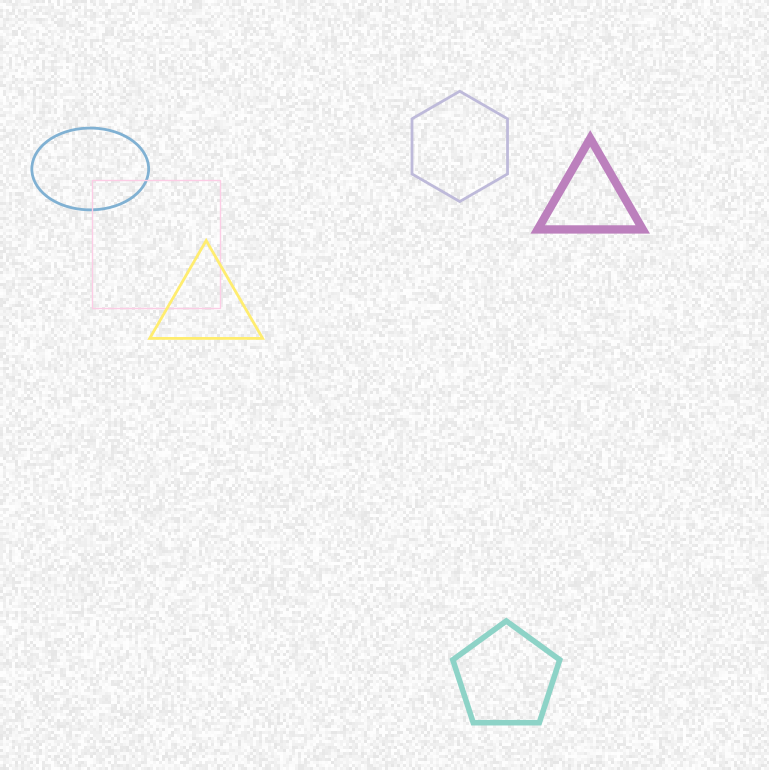[{"shape": "pentagon", "thickness": 2, "radius": 0.37, "center": [0.658, 0.121]}, {"shape": "hexagon", "thickness": 1, "radius": 0.36, "center": [0.597, 0.81]}, {"shape": "oval", "thickness": 1, "radius": 0.38, "center": [0.117, 0.781]}, {"shape": "square", "thickness": 0.5, "radius": 0.41, "center": [0.202, 0.683]}, {"shape": "triangle", "thickness": 3, "radius": 0.39, "center": [0.767, 0.741]}, {"shape": "triangle", "thickness": 1, "radius": 0.42, "center": [0.268, 0.603]}]